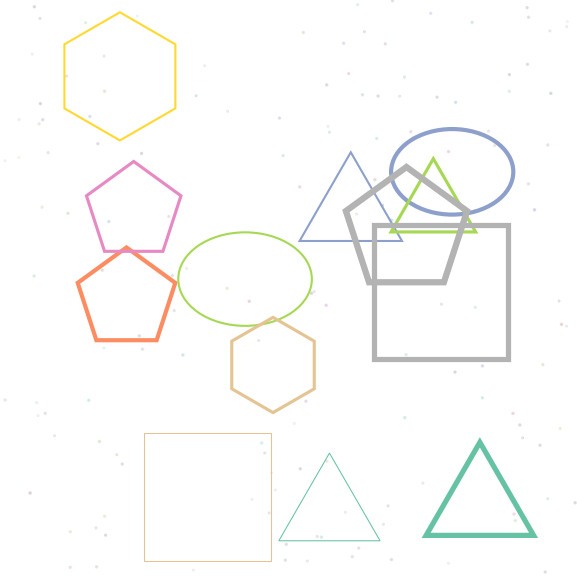[{"shape": "triangle", "thickness": 2.5, "radius": 0.54, "center": [0.831, 0.126]}, {"shape": "triangle", "thickness": 0.5, "radius": 0.51, "center": [0.57, 0.113]}, {"shape": "pentagon", "thickness": 2, "radius": 0.44, "center": [0.219, 0.482]}, {"shape": "triangle", "thickness": 1, "radius": 0.51, "center": [0.607, 0.633]}, {"shape": "oval", "thickness": 2, "radius": 0.53, "center": [0.783, 0.702]}, {"shape": "pentagon", "thickness": 1.5, "radius": 0.43, "center": [0.232, 0.634]}, {"shape": "triangle", "thickness": 1.5, "radius": 0.42, "center": [0.75, 0.64]}, {"shape": "oval", "thickness": 1, "radius": 0.58, "center": [0.424, 0.516]}, {"shape": "hexagon", "thickness": 1, "radius": 0.55, "center": [0.208, 0.867]}, {"shape": "square", "thickness": 0.5, "radius": 0.55, "center": [0.36, 0.139]}, {"shape": "hexagon", "thickness": 1.5, "radius": 0.41, "center": [0.473, 0.367]}, {"shape": "pentagon", "thickness": 3, "radius": 0.55, "center": [0.704, 0.6]}, {"shape": "square", "thickness": 2.5, "radius": 0.58, "center": [0.764, 0.494]}]